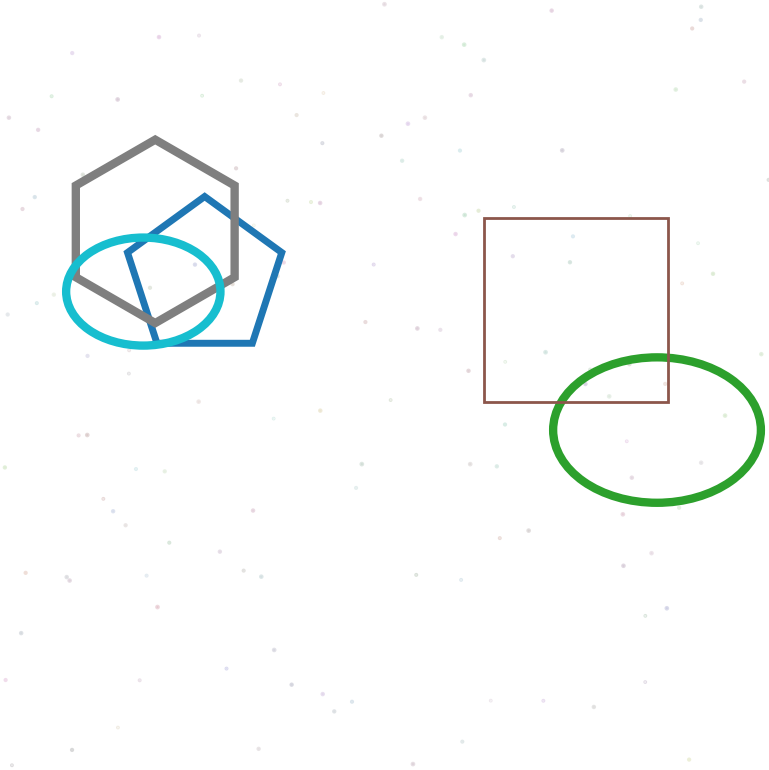[{"shape": "pentagon", "thickness": 2.5, "radius": 0.53, "center": [0.266, 0.639]}, {"shape": "oval", "thickness": 3, "radius": 0.67, "center": [0.853, 0.441]}, {"shape": "square", "thickness": 1, "radius": 0.6, "center": [0.748, 0.597]}, {"shape": "hexagon", "thickness": 3, "radius": 0.6, "center": [0.202, 0.7]}, {"shape": "oval", "thickness": 3, "radius": 0.5, "center": [0.186, 0.621]}]